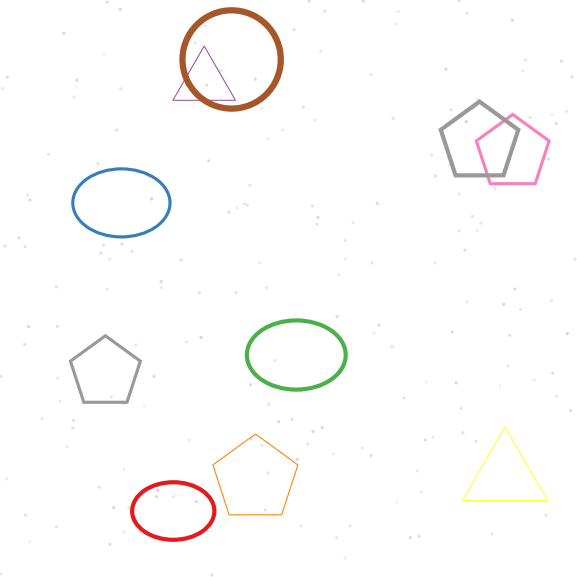[{"shape": "oval", "thickness": 2, "radius": 0.36, "center": [0.3, 0.114]}, {"shape": "oval", "thickness": 1.5, "radius": 0.42, "center": [0.21, 0.648]}, {"shape": "oval", "thickness": 2, "radius": 0.43, "center": [0.513, 0.384]}, {"shape": "triangle", "thickness": 0.5, "radius": 0.31, "center": [0.354, 0.857]}, {"shape": "pentagon", "thickness": 0.5, "radius": 0.39, "center": [0.442, 0.17]}, {"shape": "triangle", "thickness": 0.5, "radius": 0.43, "center": [0.874, 0.175]}, {"shape": "circle", "thickness": 3, "radius": 0.43, "center": [0.401, 0.896]}, {"shape": "pentagon", "thickness": 1.5, "radius": 0.33, "center": [0.888, 0.735]}, {"shape": "pentagon", "thickness": 1.5, "radius": 0.32, "center": [0.183, 0.354]}, {"shape": "pentagon", "thickness": 2, "radius": 0.35, "center": [0.83, 0.753]}]